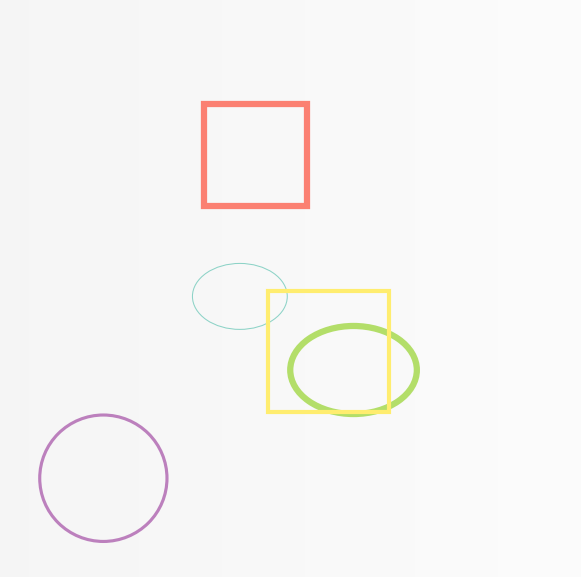[{"shape": "oval", "thickness": 0.5, "radius": 0.41, "center": [0.413, 0.486]}, {"shape": "square", "thickness": 3, "radius": 0.44, "center": [0.44, 0.731]}, {"shape": "oval", "thickness": 3, "radius": 0.54, "center": [0.608, 0.358]}, {"shape": "circle", "thickness": 1.5, "radius": 0.55, "center": [0.178, 0.171]}, {"shape": "square", "thickness": 2, "radius": 0.52, "center": [0.565, 0.39]}]